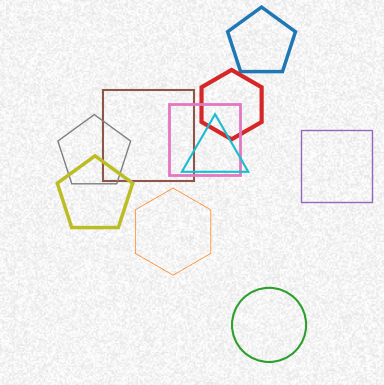[{"shape": "pentagon", "thickness": 2.5, "radius": 0.46, "center": [0.679, 0.889]}, {"shape": "hexagon", "thickness": 0.5, "radius": 0.57, "center": [0.45, 0.398]}, {"shape": "circle", "thickness": 1.5, "radius": 0.48, "center": [0.699, 0.156]}, {"shape": "hexagon", "thickness": 3, "radius": 0.45, "center": [0.601, 0.728]}, {"shape": "square", "thickness": 1, "radius": 0.46, "center": [0.874, 0.569]}, {"shape": "square", "thickness": 1.5, "radius": 0.59, "center": [0.385, 0.649]}, {"shape": "square", "thickness": 2, "radius": 0.46, "center": [0.53, 0.639]}, {"shape": "pentagon", "thickness": 1, "radius": 0.5, "center": [0.245, 0.603]}, {"shape": "pentagon", "thickness": 2.5, "radius": 0.51, "center": [0.247, 0.492]}, {"shape": "triangle", "thickness": 1.5, "radius": 0.5, "center": [0.559, 0.604]}]